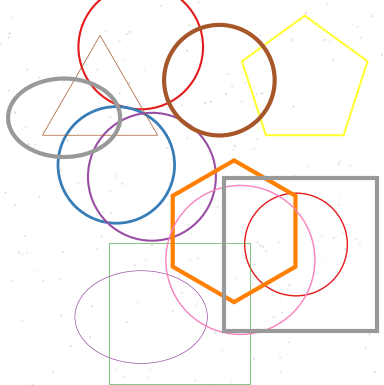[{"shape": "circle", "thickness": 1.5, "radius": 0.81, "center": [0.366, 0.878]}, {"shape": "circle", "thickness": 1, "radius": 0.67, "center": [0.769, 0.365]}, {"shape": "circle", "thickness": 2, "radius": 0.76, "center": [0.302, 0.572]}, {"shape": "square", "thickness": 0.5, "radius": 0.91, "center": [0.466, 0.185]}, {"shape": "oval", "thickness": 0.5, "radius": 0.86, "center": [0.367, 0.176]}, {"shape": "circle", "thickness": 1.5, "radius": 0.83, "center": [0.395, 0.541]}, {"shape": "hexagon", "thickness": 3, "radius": 0.92, "center": [0.608, 0.399]}, {"shape": "pentagon", "thickness": 1.5, "radius": 0.86, "center": [0.792, 0.788]}, {"shape": "circle", "thickness": 3, "radius": 0.72, "center": [0.57, 0.792]}, {"shape": "triangle", "thickness": 0.5, "radius": 0.86, "center": [0.26, 0.735]}, {"shape": "circle", "thickness": 1, "radius": 0.97, "center": [0.624, 0.325]}, {"shape": "square", "thickness": 3, "radius": 0.99, "center": [0.781, 0.34]}, {"shape": "oval", "thickness": 3, "radius": 0.73, "center": [0.166, 0.694]}]